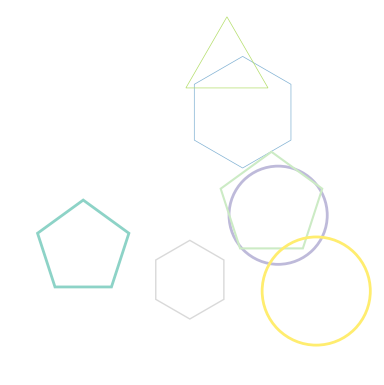[{"shape": "pentagon", "thickness": 2, "radius": 0.62, "center": [0.216, 0.356]}, {"shape": "circle", "thickness": 2, "radius": 0.64, "center": [0.722, 0.441]}, {"shape": "hexagon", "thickness": 0.5, "radius": 0.72, "center": [0.63, 0.709]}, {"shape": "triangle", "thickness": 0.5, "radius": 0.62, "center": [0.589, 0.833]}, {"shape": "hexagon", "thickness": 1, "radius": 0.51, "center": [0.493, 0.274]}, {"shape": "pentagon", "thickness": 1.5, "radius": 0.69, "center": [0.705, 0.467]}, {"shape": "circle", "thickness": 2, "radius": 0.7, "center": [0.821, 0.244]}]